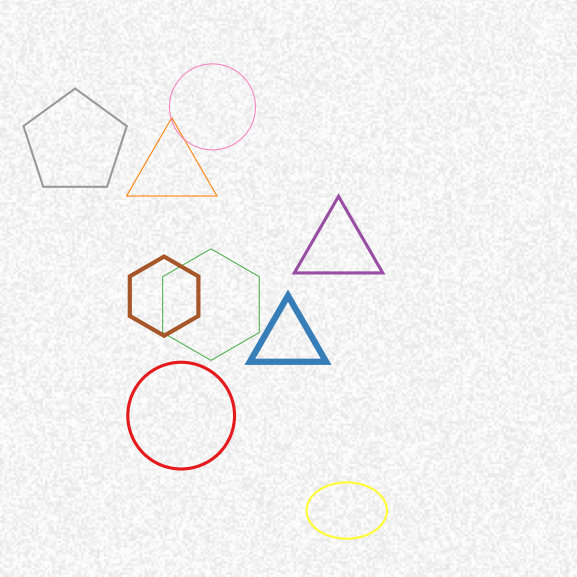[{"shape": "circle", "thickness": 1.5, "radius": 0.46, "center": [0.314, 0.279]}, {"shape": "triangle", "thickness": 3, "radius": 0.38, "center": [0.499, 0.411]}, {"shape": "hexagon", "thickness": 0.5, "radius": 0.48, "center": [0.365, 0.472]}, {"shape": "triangle", "thickness": 1.5, "radius": 0.44, "center": [0.586, 0.571]}, {"shape": "triangle", "thickness": 0.5, "radius": 0.45, "center": [0.297, 0.705]}, {"shape": "oval", "thickness": 1, "radius": 0.35, "center": [0.6, 0.115]}, {"shape": "hexagon", "thickness": 2, "radius": 0.34, "center": [0.284, 0.486]}, {"shape": "circle", "thickness": 0.5, "radius": 0.37, "center": [0.368, 0.814]}, {"shape": "pentagon", "thickness": 1, "radius": 0.47, "center": [0.13, 0.752]}]